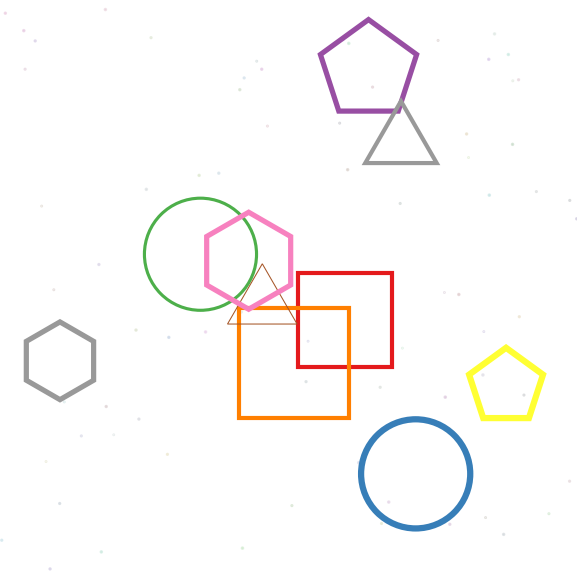[{"shape": "square", "thickness": 2, "radius": 0.4, "center": [0.598, 0.445]}, {"shape": "circle", "thickness": 3, "radius": 0.47, "center": [0.72, 0.179]}, {"shape": "circle", "thickness": 1.5, "radius": 0.49, "center": [0.347, 0.559]}, {"shape": "pentagon", "thickness": 2.5, "radius": 0.44, "center": [0.638, 0.878]}, {"shape": "square", "thickness": 2, "radius": 0.48, "center": [0.509, 0.37]}, {"shape": "pentagon", "thickness": 3, "radius": 0.34, "center": [0.876, 0.33]}, {"shape": "triangle", "thickness": 0.5, "radius": 0.35, "center": [0.454, 0.473]}, {"shape": "hexagon", "thickness": 2.5, "radius": 0.42, "center": [0.431, 0.548]}, {"shape": "hexagon", "thickness": 2.5, "radius": 0.34, "center": [0.104, 0.374]}, {"shape": "triangle", "thickness": 2, "radius": 0.36, "center": [0.694, 0.753]}]